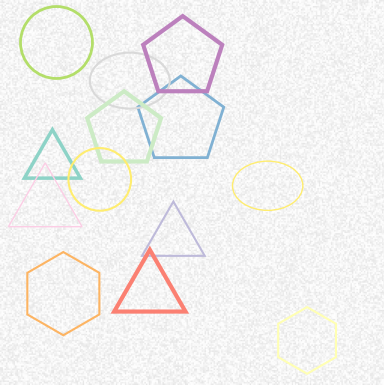[{"shape": "triangle", "thickness": 2.5, "radius": 0.42, "center": [0.136, 0.579]}, {"shape": "hexagon", "thickness": 1.5, "radius": 0.43, "center": [0.798, 0.116]}, {"shape": "triangle", "thickness": 1.5, "radius": 0.47, "center": [0.45, 0.382]}, {"shape": "triangle", "thickness": 3, "radius": 0.53, "center": [0.389, 0.244]}, {"shape": "pentagon", "thickness": 2, "radius": 0.59, "center": [0.47, 0.685]}, {"shape": "hexagon", "thickness": 1.5, "radius": 0.54, "center": [0.165, 0.237]}, {"shape": "circle", "thickness": 2, "radius": 0.47, "center": [0.147, 0.89]}, {"shape": "triangle", "thickness": 1, "radius": 0.55, "center": [0.117, 0.466]}, {"shape": "oval", "thickness": 1.5, "radius": 0.52, "center": [0.337, 0.791]}, {"shape": "pentagon", "thickness": 3, "radius": 0.54, "center": [0.475, 0.85]}, {"shape": "pentagon", "thickness": 3, "radius": 0.5, "center": [0.322, 0.662]}, {"shape": "oval", "thickness": 1, "radius": 0.46, "center": [0.695, 0.518]}, {"shape": "circle", "thickness": 1.5, "radius": 0.41, "center": [0.259, 0.534]}]